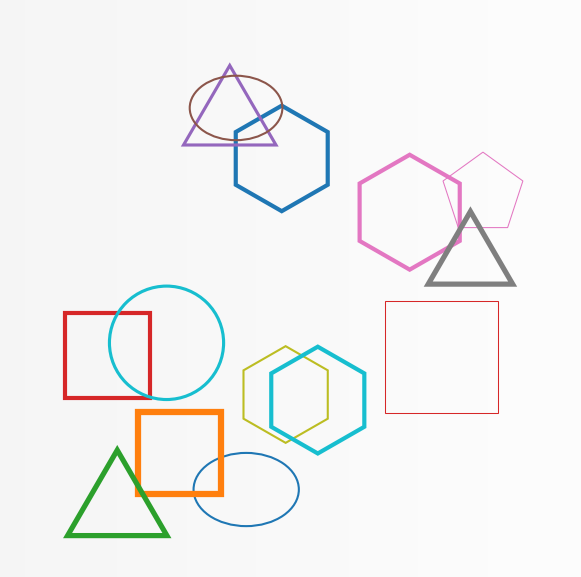[{"shape": "oval", "thickness": 1, "radius": 0.45, "center": [0.424, 0.151]}, {"shape": "hexagon", "thickness": 2, "radius": 0.46, "center": [0.485, 0.725]}, {"shape": "square", "thickness": 3, "radius": 0.36, "center": [0.309, 0.214]}, {"shape": "triangle", "thickness": 2.5, "radius": 0.49, "center": [0.202, 0.121]}, {"shape": "square", "thickness": 0.5, "radius": 0.48, "center": [0.76, 0.381]}, {"shape": "square", "thickness": 2, "radius": 0.37, "center": [0.185, 0.383]}, {"shape": "triangle", "thickness": 1.5, "radius": 0.46, "center": [0.395, 0.794]}, {"shape": "oval", "thickness": 1, "radius": 0.4, "center": [0.406, 0.812]}, {"shape": "hexagon", "thickness": 2, "radius": 0.5, "center": [0.705, 0.632]}, {"shape": "pentagon", "thickness": 0.5, "radius": 0.36, "center": [0.831, 0.663]}, {"shape": "triangle", "thickness": 2.5, "radius": 0.42, "center": [0.809, 0.549]}, {"shape": "hexagon", "thickness": 1, "radius": 0.42, "center": [0.491, 0.316]}, {"shape": "hexagon", "thickness": 2, "radius": 0.46, "center": [0.547, 0.306]}, {"shape": "circle", "thickness": 1.5, "radius": 0.49, "center": [0.286, 0.406]}]